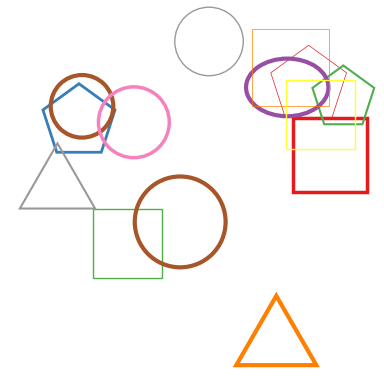[{"shape": "square", "thickness": 2.5, "radius": 0.48, "center": [0.857, 0.597]}, {"shape": "pentagon", "thickness": 0.5, "radius": 0.52, "center": [0.802, 0.779]}, {"shape": "pentagon", "thickness": 2, "radius": 0.49, "center": [0.205, 0.684]}, {"shape": "square", "thickness": 1, "radius": 0.45, "center": [0.332, 0.369]}, {"shape": "pentagon", "thickness": 1.5, "radius": 0.42, "center": [0.892, 0.746]}, {"shape": "oval", "thickness": 3, "radius": 0.53, "center": [0.746, 0.773]}, {"shape": "triangle", "thickness": 3, "radius": 0.6, "center": [0.718, 0.112]}, {"shape": "square", "thickness": 0.5, "radius": 0.5, "center": [0.754, 0.826]}, {"shape": "square", "thickness": 1, "radius": 0.45, "center": [0.833, 0.702]}, {"shape": "circle", "thickness": 3, "radius": 0.59, "center": [0.468, 0.424]}, {"shape": "circle", "thickness": 3, "radius": 0.41, "center": [0.213, 0.724]}, {"shape": "circle", "thickness": 2.5, "radius": 0.46, "center": [0.348, 0.682]}, {"shape": "triangle", "thickness": 1.5, "radius": 0.56, "center": [0.149, 0.515]}, {"shape": "circle", "thickness": 1, "radius": 0.44, "center": [0.543, 0.892]}]